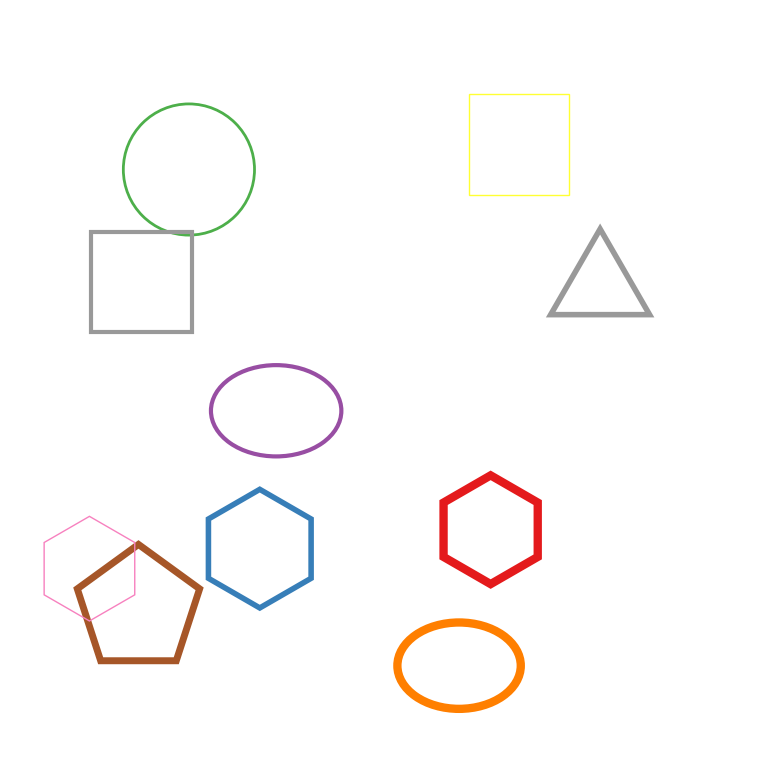[{"shape": "hexagon", "thickness": 3, "radius": 0.35, "center": [0.637, 0.312]}, {"shape": "hexagon", "thickness": 2, "radius": 0.38, "center": [0.337, 0.287]}, {"shape": "circle", "thickness": 1, "radius": 0.43, "center": [0.245, 0.78]}, {"shape": "oval", "thickness": 1.5, "radius": 0.42, "center": [0.359, 0.467]}, {"shape": "oval", "thickness": 3, "radius": 0.4, "center": [0.596, 0.135]}, {"shape": "square", "thickness": 0.5, "radius": 0.33, "center": [0.674, 0.812]}, {"shape": "pentagon", "thickness": 2.5, "radius": 0.42, "center": [0.18, 0.209]}, {"shape": "hexagon", "thickness": 0.5, "radius": 0.34, "center": [0.116, 0.261]}, {"shape": "triangle", "thickness": 2, "radius": 0.37, "center": [0.779, 0.628]}, {"shape": "square", "thickness": 1.5, "radius": 0.33, "center": [0.184, 0.634]}]